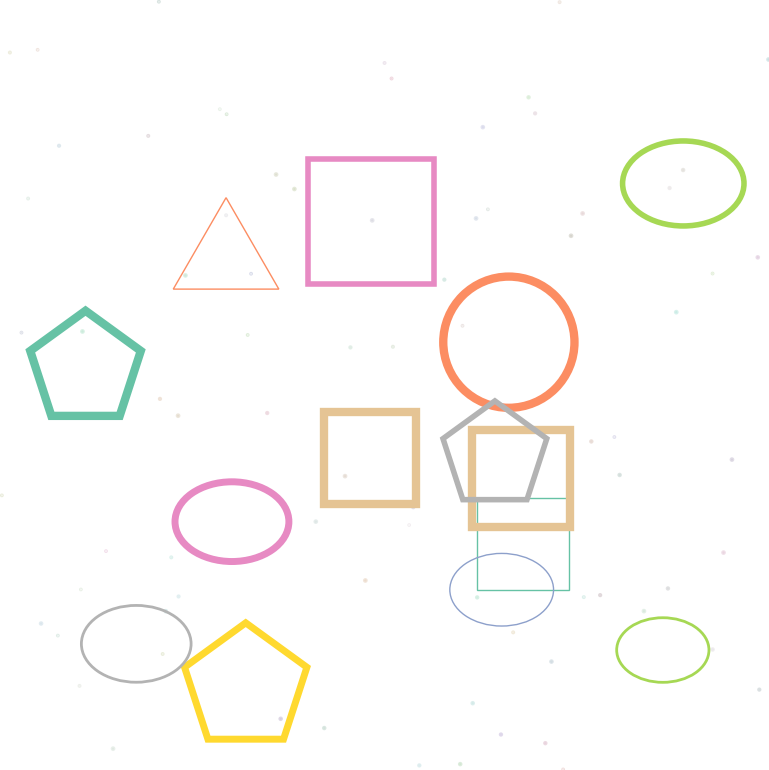[{"shape": "pentagon", "thickness": 3, "radius": 0.38, "center": [0.111, 0.521]}, {"shape": "square", "thickness": 0.5, "radius": 0.3, "center": [0.679, 0.293]}, {"shape": "circle", "thickness": 3, "radius": 0.43, "center": [0.661, 0.556]}, {"shape": "triangle", "thickness": 0.5, "radius": 0.4, "center": [0.294, 0.664]}, {"shape": "oval", "thickness": 0.5, "radius": 0.34, "center": [0.652, 0.234]}, {"shape": "oval", "thickness": 2.5, "radius": 0.37, "center": [0.301, 0.323]}, {"shape": "square", "thickness": 2, "radius": 0.41, "center": [0.482, 0.712]}, {"shape": "oval", "thickness": 1, "radius": 0.3, "center": [0.861, 0.156]}, {"shape": "oval", "thickness": 2, "radius": 0.39, "center": [0.887, 0.762]}, {"shape": "pentagon", "thickness": 2.5, "radius": 0.42, "center": [0.319, 0.108]}, {"shape": "square", "thickness": 3, "radius": 0.32, "center": [0.677, 0.379]}, {"shape": "square", "thickness": 3, "radius": 0.3, "center": [0.481, 0.405]}, {"shape": "oval", "thickness": 1, "radius": 0.36, "center": [0.177, 0.164]}, {"shape": "pentagon", "thickness": 2, "radius": 0.35, "center": [0.643, 0.408]}]